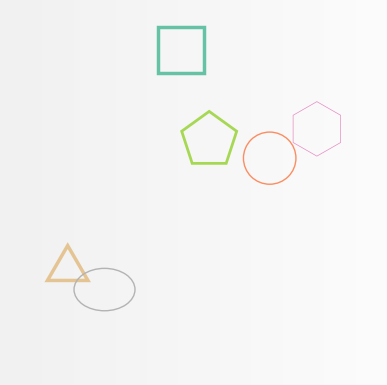[{"shape": "square", "thickness": 2.5, "radius": 0.3, "center": [0.466, 0.871]}, {"shape": "circle", "thickness": 1, "radius": 0.34, "center": [0.696, 0.589]}, {"shape": "hexagon", "thickness": 0.5, "radius": 0.35, "center": [0.818, 0.665]}, {"shape": "pentagon", "thickness": 2, "radius": 0.37, "center": [0.54, 0.636]}, {"shape": "triangle", "thickness": 2.5, "radius": 0.3, "center": [0.175, 0.302]}, {"shape": "oval", "thickness": 1, "radius": 0.39, "center": [0.27, 0.248]}]